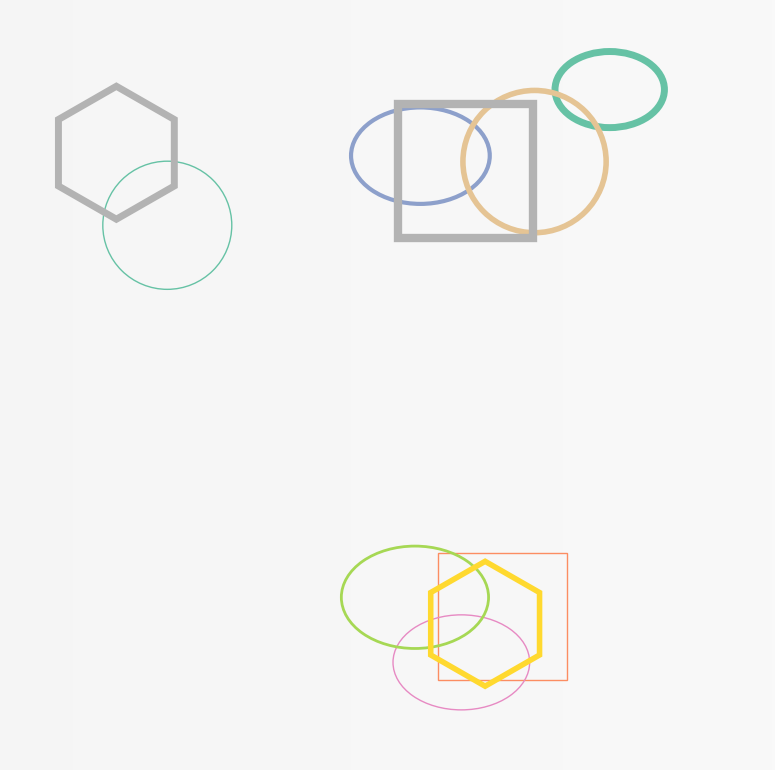[{"shape": "oval", "thickness": 2.5, "radius": 0.35, "center": [0.787, 0.884]}, {"shape": "circle", "thickness": 0.5, "radius": 0.42, "center": [0.216, 0.707]}, {"shape": "square", "thickness": 0.5, "radius": 0.41, "center": [0.648, 0.199]}, {"shape": "oval", "thickness": 1.5, "radius": 0.45, "center": [0.542, 0.798]}, {"shape": "oval", "thickness": 0.5, "radius": 0.44, "center": [0.595, 0.14]}, {"shape": "oval", "thickness": 1, "radius": 0.47, "center": [0.535, 0.224]}, {"shape": "hexagon", "thickness": 2, "radius": 0.41, "center": [0.626, 0.19]}, {"shape": "circle", "thickness": 2, "radius": 0.46, "center": [0.69, 0.79]}, {"shape": "square", "thickness": 3, "radius": 0.43, "center": [0.601, 0.778]}, {"shape": "hexagon", "thickness": 2.5, "radius": 0.43, "center": [0.15, 0.802]}]